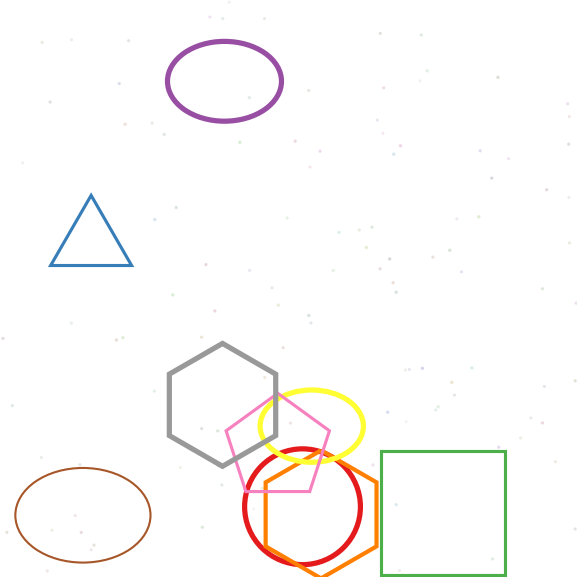[{"shape": "circle", "thickness": 2.5, "radius": 0.5, "center": [0.524, 0.122]}, {"shape": "triangle", "thickness": 1.5, "radius": 0.4, "center": [0.158, 0.58]}, {"shape": "square", "thickness": 1.5, "radius": 0.54, "center": [0.767, 0.11]}, {"shape": "oval", "thickness": 2.5, "radius": 0.49, "center": [0.389, 0.858]}, {"shape": "hexagon", "thickness": 2, "radius": 0.55, "center": [0.556, 0.108]}, {"shape": "oval", "thickness": 2.5, "radius": 0.45, "center": [0.54, 0.261]}, {"shape": "oval", "thickness": 1, "radius": 0.59, "center": [0.144, 0.107]}, {"shape": "pentagon", "thickness": 1.5, "radius": 0.47, "center": [0.481, 0.224]}, {"shape": "hexagon", "thickness": 2.5, "radius": 0.53, "center": [0.385, 0.298]}]